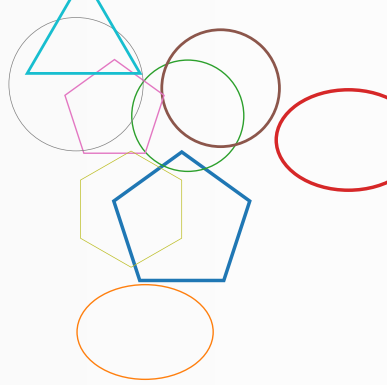[{"shape": "pentagon", "thickness": 2.5, "radius": 0.92, "center": [0.469, 0.421]}, {"shape": "oval", "thickness": 1, "radius": 0.88, "center": [0.374, 0.138]}, {"shape": "circle", "thickness": 1, "radius": 0.72, "center": [0.485, 0.699]}, {"shape": "oval", "thickness": 2.5, "radius": 0.93, "center": [0.899, 0.636]}, {"shape": "circle", "thickness": 2, "radius": 0.76, "center": [0.569, 0.771]}, {"shape": "pentagon", "thickness": 1, "radius": 0.67, "center": [0.295, 0.711]}, {"shape": "circle", "thickness": 0.5, "radius": 0.87, "center": [0.196, 0.781]}, {"shape": "hexagon", "thickness": 0.5, "radius": 0.75, "center": [0.338, 0.457]}, {"shape": "triangle", "thickness": 2, "radius": 0.84, "center": [0.216, 0.893]}]